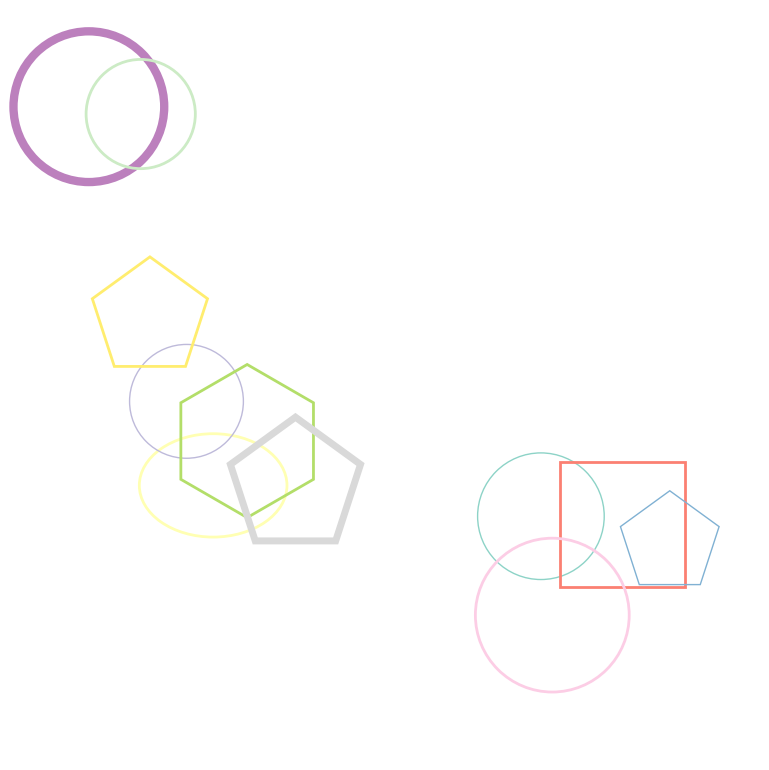[{"shape": "circle", "thickness": 0.5, "radius": 0.41, "center": [0.702, 0.33]}, {"shape": "oval", "thickness": 1, "radius": 0.48, "center": [0.277, 0.37]}, {"shape": "circle", "thickness": 0.5, "radius": 0.37, "center": [0.242, 0.479]}, {"shape": "square", "thickness": 1, "radius": 0.4, "center": [0.808, 0.319]}, {"shape": "pentagon", "thickness": 0.5, "radius": 0.34, "center": [0.87, 0.295]}, {"shape": "hexagon", "thickness": 1, "radius": 0.5, "center": [0.321, 0.427]}, {"shape": "circle", "thickness": 1, "radius": 0.5, "center": [0.717, 0.201]}, {"shape": "pentagon", "thickness": 2.5, "radius": 0.44, "center": [0.384, 0.369]}, {"shape": "circle", "thickness": 3, "radius": 0.49, "center": [0.115, 0.861]}, {"shape": "circle", "thickness": 1, "radius": 0.35, "center": [0.183, 0.852]}, {"shape": "pentagon", "thickness": 1, "radius": 0.39, "center": [0.195, 0.588]}]